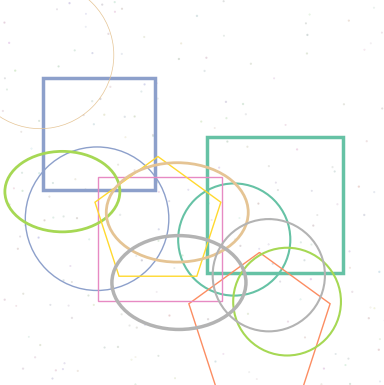[{"shape": "square", "thickness": 2.5, "radius": 0.88, "center": [0.715, 0.468]}, {"shape": "circle", "thickness": 1.5, "radius": 0.73, "center": [0.608, 0.378]}, {"shape": "pentagon", "thickness": 1, "radius": 0.96, "center": [0.674, 0.151]}, {"shape": "square", "thickness": 2.5, "radius": 0.73, "center": [0.257, 0.652]}, {"shape": "circle", "thickness": 1, "radius": 0.93, "center": [0.252, 0.432]}, {"shape": "square", "thickness": 1, "radius": 0.81, "center": [0.416, 0.379]}, {"shape": "circle", "thickness": 1.5, "radius": 0.7, "center": [0.746, 0.217]}, {"shape": "oval", "thickness": 2, "radius": 0.75, "center": [0.162, 0.502]}, {"shape": "pentagon", "thickness": 1, "radius": 0.86, "center": [0.41, 0.422]}, {"shape": "oval", "thickness": 2, "radius": 0.92, "center": [0.46, 0.448]}, {"shape": "circle", "thickness": 0.5, "radius": 0.96, "center": [0.104, 0.857]}, {"shape": "circle", "thickness": 1.5, "radius": 0.73, "center": [0.698, 0.285]}, {"shape": "oval", "thickness": 2.5, "radius": 0.87, "center": [0.465, 0.266]}]